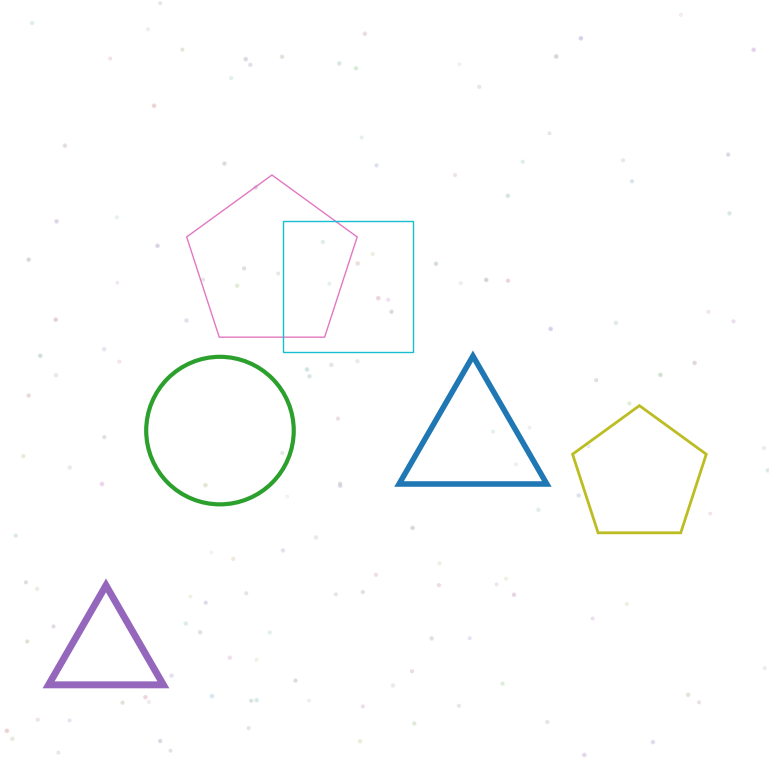[{"shape": "triangle", "thickness": 2, "radius": 0.55, "center": [0.614, 0.427]}, {"shape": "circle", "thickness": 1.5, "radius": 0.48, "center": [0.286, 0.441]}, {"shape": "triangle", "thickness": 2.5, "radius": 0.43, "center": [0.138, 0.154]}, {"shape": "pentagon", "thickness": 0.5, "radius": 0.58, "center": [0.353, 0.656]}, {"shape": "pentagon", "thickness": 1, "radius": 0.46, "center": [0.83, 0.382]}, {"shape": "square", "thickness": 0.5, "radius": 0.42, "center": [0.452, 0.628]}]